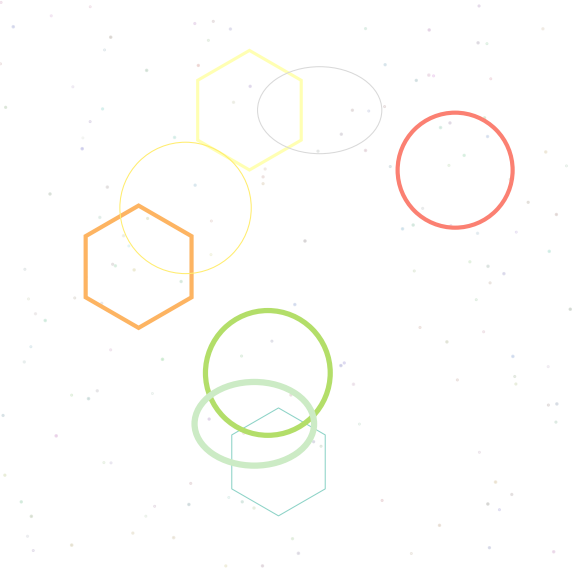[{"shape": "hexagon", "thickness": 0.5, "radius": 0.47, "center": [0.482, 0.199]}, {"shape": "hexagon", "thickness": 1.5, "radius": 0.52, "center": [0.432, 0.808]}, {"shape": "circle", "thickness": 2, "radius": 0.5, "center": [0.788, 0.704]}, {"shape": "hexagon", "thickness": 2, "radius": 0.53, "center": [0.24, 0.537]}, {"shape": "circle", "thickness": 2.5, "radius": 0.54, "center": [0.464, 0.353]}, {"shape": "oval", "thickness": 0.5, "radius": 0.54, "center": [0.554, 0.808]}, {"shape": "oval", "thickness": 3, "radius": 0.52, "center": [0.44, 0.265]}, {"shape": "circle", "thickness": 0.5, "radius": 0.57, "center": [0.321, 0.639]}]